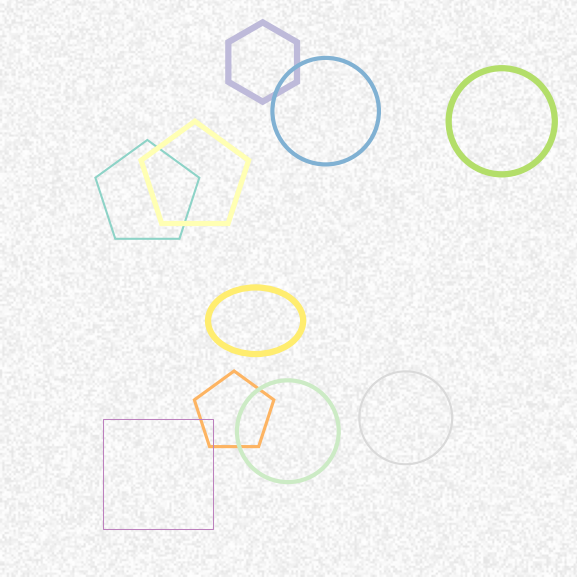[{"shape": "pentagon", "thickness": 1, "radius": 0.47, "center": [0.255, 0.662]}, {"shape": "pentagon", "thickness": 2.5, "radius": 0.49, "center": [0.337, 0.691]}, {"shape": "hexagon", "thickness": 3, "radius": 0.34, "center": [0.455, 0.892]}, {"shape": "circle", "thickness": 2, "radius": 0.46, "center": [0.564, 0.807]}, {"shape": "pentagon", "thickness": 1.5, "radius": 0.36, "center": [0.405, 0.284]}, {"shape": "circle", "thickness": 3, "radius": 0.46, "center": [0.869, 0.789]}, {"shape": "circle", "thickness": 1, "radius": 0.4, "center": [0.703, 0.276]}, {"shape": "square", "thickness": 0.5, "radius": 0.48, "center": [0.273, 0.178]}, {"shape": "circle", "thickness": 2, "radius": 0.44, "center": [0.498, 0.252]}, {"shape": "oval", "thickness": 3, "radius": 0.41, "center": [0.443, 0.444]}]